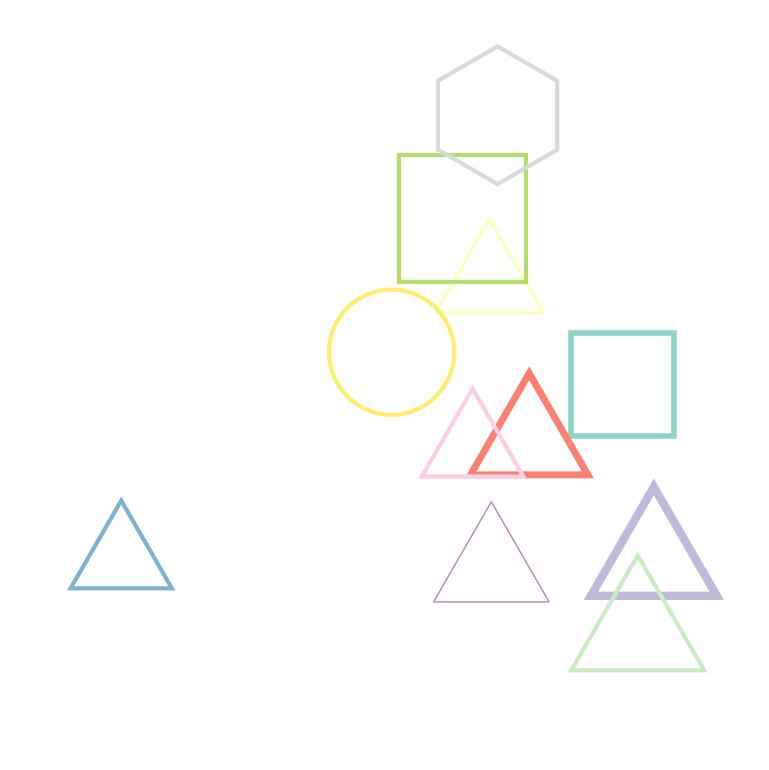[{"shape": "square", "thickness": 2, "radius": 0.34, "center": [0.808, 0.501]}, {"shape": "triangle", "thickness": 1, "radius": 0.41, "center": [0.636, 0.634]}, {"shape": "triangle", "thickness": 3, "radius": 0.47, "center": [0.849, 0.273]}, {"shape": "triangle", "thickness": 2.5, "radius": 0.44, "center": [0.687, 0.427]}, {"shape": "triangle", "thickness": 1.5, "radius": 0.38, "center": [0.157, 0.274]}, {"shape": "square", "thickness": 1.5, "radius": 0.41, "center": [0.601, 0.716]}, {"shape": "triangle", "thickness": 1.5, "radius": 0.38, "center": [0.614, 0.419]}, {"shape": "hexagon", "thickness": 1.5, "radius": 0.45, "center": [0.646, 0.85]}, {"shape": "triangle", "thickness": 0.5, "radius": 0.43, "center": [0.638, 0.262]}, {"shape": "triangle", "thickness": 1.5, "radius": 0.5, "center": [0.828, 0.179]}, {"shape": "circle", "thickness": 1.5, "radius": 0.41, "center": [0.509, 0.543]}]